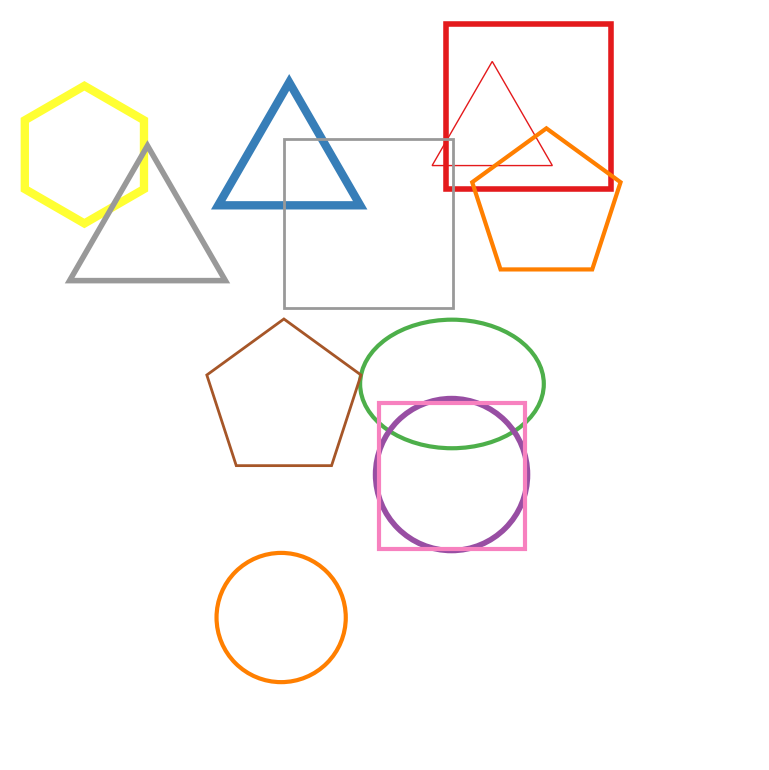[{"shape": "triangle", "thickness": 0.5, "radius": 0.45, "center": [0.639, 0.83]}, {"shape": "square", "thickness": 2, "radius": 0.54, "center": [0.687, 0.862]}, {"shape": "triangle", "thickness": 3, "radius": 0.53, "center": [0.376, 0.787]}, {"shape": "oval", "thickness": 1.5, "radius": 0.6, "center": [0.587, 0.501]}, {"shape": "circle", "thickness": 2, "radius": 0.49, "center": [0.586, 0.384]}, {"shape": "circle", "thickness": 1.5, "radius": 0.42, "center": [0.365, 0.198]}, {"shape": "pentagon", "thickness": 1.5, "radius": 0.51, "center": [0.71, 0.732]}, {"shape": "hexagon", "thickness": 3, "radius": 0.45, "center": [0.11, 0.799]}, {"shape": "pentagon", "thickness": 1, "radius": 0.53, "center": [0.369, 0.48]}, {"shape": "square", "thickness": 1.5, "radius": 0.47, "center": [0.587, 0.382]}, {"shape": "triangle", "thickness": 2, "radius": 0.58, "center": [0.192, 0.694]}, {"shape": "square", "thickness": 1, "radius": 0.55, "center": [0.479, 0.71]}]